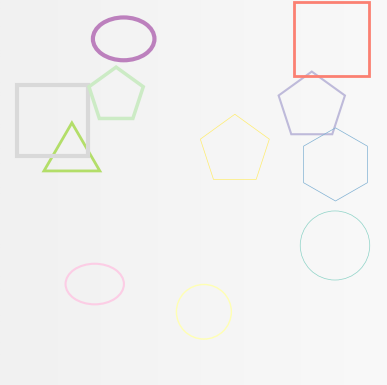[{"shape": "circle", "thickness": 0.5, "radius": 0.45, "center": [0.864, 0.362]}, {"shape": "circle", "thickness": 1, "radius": 0.35, "center": [0.526, 0.19]}, {"shape": "pentagon", "thickness": 1.5, "radius": 0.45, "center": [0.805, 0.724]}, {"shape": "square", "thickness": 2, "radius": 0.48, "center": [0.856, 0.9]}, {"shape": "hexagon", "thickness": 0.5, "radius": 0.47, "center": [0.866, 0.573]}, {"shape": "triangle", "thickness": 2, "radius": 0.42, "center": [0.186, 0.598]}, {"shape": "oval", "thickness": 1.5, "radius": 0.38, "center": [0.244, 0.262]}, {"shape": "square", "thickness": 3, "radius": 0.46, "center": [0.136, 0.688]}, {"shape": "oval", "thickness": 3, "radius": 0.4, "center": [0.319, 0.899]}, {"shape": "pentagon", "thickness": 2.5, "radius": 0.37, "center": [0.3, 0.752]}, {"shape": "pentagon", "thickness": 0.5, "radius": 0.47, "center": [0.606, 0.61]}]